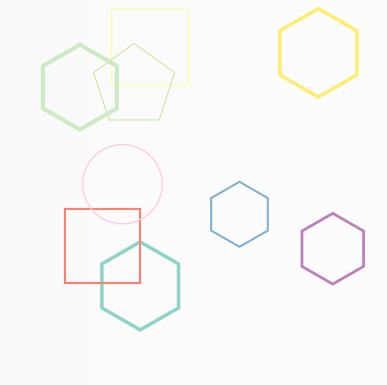[{"shape": "hexagon", "thickness": 2.5, "radius": 0.57, "center": [0.362, 0.257]}, {"shape": "square", "thickness": 1, "radius": 0.5, "center": [0.386, 0.878]}, {"shape": "square", "thickness": 1.5, "radius": 0.48, "center": [0.264, 0.361]}, {"shape": "hexagon", "thickness": 1.5, "radius": 0.42, "center": [0.618, 0.443]}, {"shape": "pentagon", "thickness": 0.5, "radius": 0.55, "center": [0.346, 0.777]}, {"shape": "circle", "thickness": 1, "radius": 0.51, "center": [0.316, 0.522]}, {"shape": "hexagon", "thickness": 2, "radius": 0.46, "center": [0.859, 0.354]}, {"shape": "hexagon", "thickness": 3, "radius": 0.55, "center": [0.206, 0.774]}, {"shape": "hexagon", "thickness": 2.5, "radius": 0.57, "center": [0.822, 0.863]}]